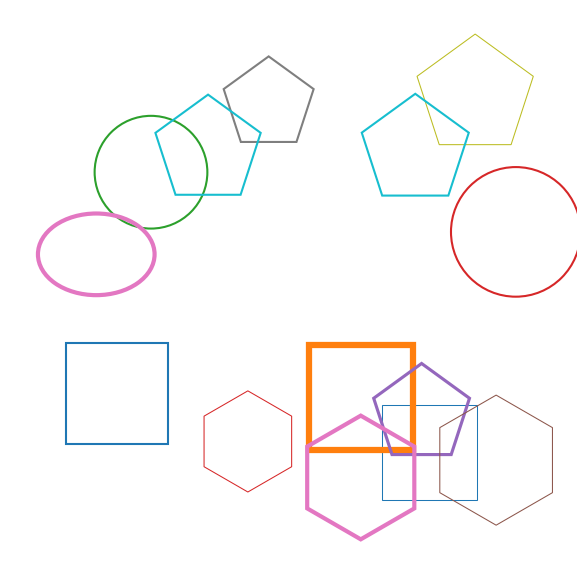[{"shape": "square", "thickness": 0.5, "radius": 0.41, "center": [0.744, 0.215]}, {"shape": "square", "thickness": 1, "radius": 0.44, "center": [0.203, 0.318]}, {"shape": "square", "thickness": 3, "radius": 0.45, "center": [0.625, 0.311]}, {"shape": "circle", "thickness": 1, "radius": 0.49, "center": [0.261, 0.701]}, {"shape": "hexagon", "thickness": 0.5, "radius": 0.44, "center": [0.429, 0.235]}, {"shape": "circle", "thickness": 1, "radius": 0.56, "center": [0.893, 0.598]}, {"shape": "pentagon", "thickness": 1.5, "radius": 0.44, "center": [0.73, 0.283]}, {"shape": "hexagon", "thickness": 0.5, "radius": 0.56, "center": [0.859, 0.202]}, {"shape": "oval", "thickness": 2, "radius": 0.5, "center": [0.167, 0.559]}, {"shape": "hexagon", "thickness": 2, "radius": 0.54, "center": [0.625, 0.172]}, {"shape": "pentagon", "thickness": 1, "radius": 0.41, "center": [0.465, 0.82]}, {"shape": "pentagon", "thickness": 0.5, "radius": 0.53, "center": [0.823, 0.834]}, {"shape": "pentagon", "thickness": 1, "radius": 0.49, "center": [0.719, 0.739]}, {"shape": "pentagon", "thickness": 1, "radius": 0.48, "center": [0.36, 0.739]}]